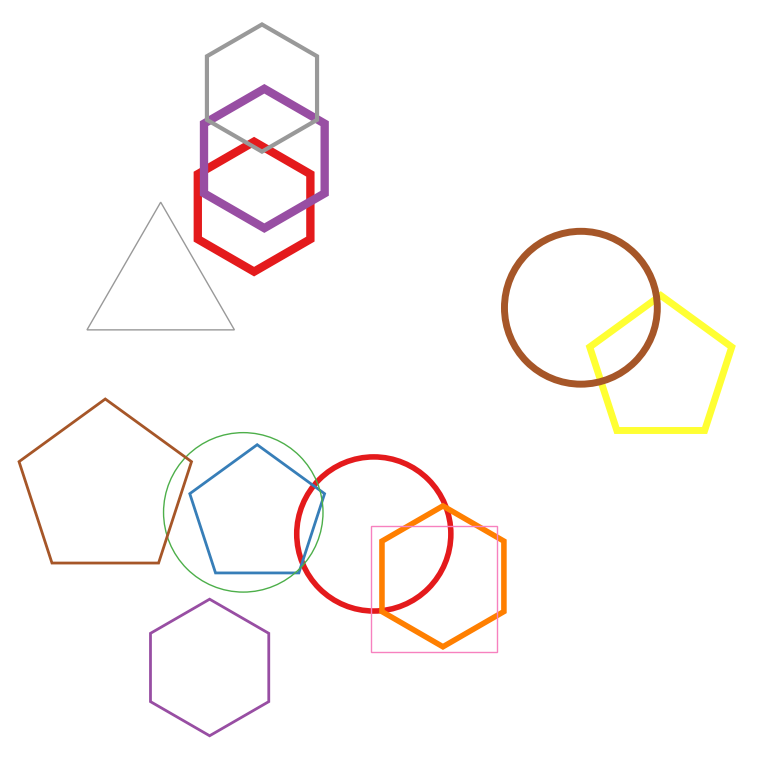[{"shape": "hexagon", "thickness": 3, "radius": 0.42, "center": [0.33, 0.732]}, {"shape": "circle", "thickness": 2, "radius": 0.5, "center": [0.485, 0.307]}, {"shape": "pentagon", "thickness": 1, "radius": 0.46, "center": [0.334, 0.33]}, {"shape": "circle", "thickness": 0.5, "radius": 0.52, "center": [0.316, 0.335]}, {"shape": "hexagon", "thickness": 3, "radius": 0.45, "center": [0.343, 0.794]}, {"shape": "hexagon", "thickness": 1, "radius": 0.44, "center": [0.272, 0.133]}, {"shape": "hexagon", "thickness": 2, "radius": 0.46, "center": [0.575, 0.251]}, {"shape": "pentagon", "thickness": 2.5, "radius": 0.48, "center": [0.858, 0.519]}, {"shape": "circle", "thickness": 2.5, "radius": 0.5, "center": [0.754, 0.6]}, {"shape": "pentagon", "thickness": 1, "radius": 0.59, "center": [0.137, 0.364]}, {"shape": "square", "thickness": 0.5, "radius": 0.41, "center": [0.564, 0.235]}, {"shape": "hexagon", "thickness": 1.5, "radius": 0.41, "center": [0.34, 0.886]}, {"shape": "triangle", "thickness": 0.5, "radius": 0.55, "center": [0.209, 0.627]}]